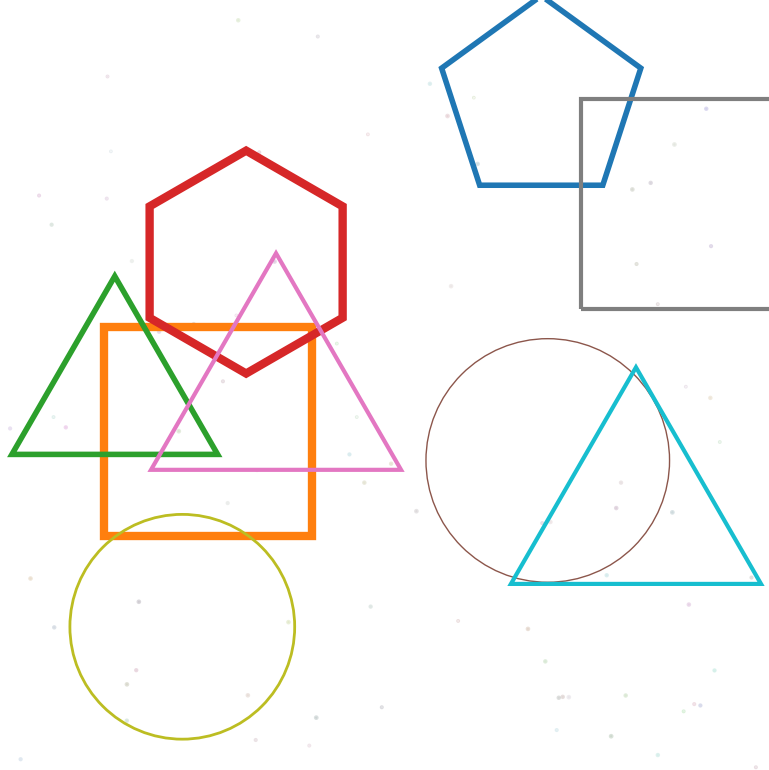[{"shape": "pentagon", "thickness": 2, "radius": 0.68, "center": [0.703, 0.869]}, {"shape": "square", "thickness": 3, "radius": 0.68, "center": [0.27, 0.44]}, {"shape": "triangle", "thickness": 2, "radius": 0.77, "center": [0.149, 0.487]}, {"shape": "hexagon", "thickness": 3, "radius": 0.72, "center": [0.32, 0.66]}, {"shape": "circle", "thickness": 0.5, "radius": 0.79, "center": [0.711, 0.402]}, {"shape": "triangle", "thickness": 1.5, "radius": 0.94, "center": [0.358, 0.484]}, {"shape": "square", "thickness": 1.5, "radius": 0.68, "center": [0.89, 0.735]}, {"shape": "circle", "thickness": 1, "radius": 0.73, "center": [0.237, 0.186]}, {"shape": "triangle", "thickness": 1.5, "radius": 0.94, "center": [0.826, 0.335]}]